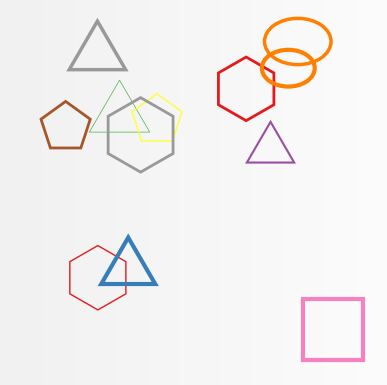[{"shape": "hexagon", "thickness": 2, "radius": 0.41, "center": [0.635, 0.769]}, {"shape": "hexagon", "thickness": 1, "radius": 0.42, "center": [0.253, 0.279]}, {"shape": "triangle", "thickness": 3, "radius": 0.4, "center": [0.331, 0.303]}, {"shape": "triangle", "thickness": 0.5, "radius": 0.45, "center": [0.309, 0.702]}, {"shape": "triangle", "thickness": 1.5, "radius": 0.35, "center": [0.698, 0.613]}, {"shape": "oval", "thickness": 3, "radius": 0.34, "center": [0.744, 0.823]}, {"shape": "oval", "thickness": 2.5, "radius": 0.43, "center": [0.768, 0.892]}, {"shape": "pentagon", "thickness": 1, "radius": 0.34, "center": [0.405, 0.689]}, {"shape": "pentagon", "thickness": 2, "radius": 0.33, "center": [0.169, 0.67]}, {"shape": "square", "thickness": 3, "radius": 0.39, "center": [0.859, 0.144]}, {"shape": "triangle", "thickness": 2.5, "radius": 0.42, "center": [0.251, 0.861]}, {"shape": "hexagon", "thickness": 2, "radius": 0.48, "center": [0.363, 0.65]}]